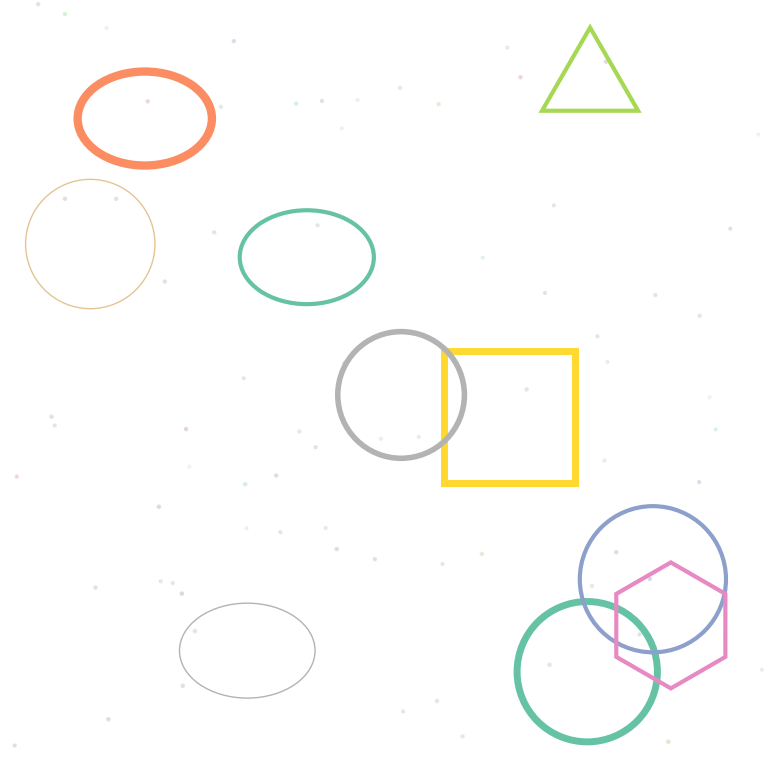[{"shape": "oval", "thickness": 1.5, "radius": 0.44, "center": [0.398, 0.666]}, {"shape": "circle", "thickness": 2.5, "radius": 0.46, "center": [0.763, 0.128]}, {"shape": "oval", "thickness": 3, "radius": 0.44, "center": [0.188, 0.846]}, {"shape": "circle", "thickness": 1.5, "radius": 0.47, "center": [0.848, 0.248]}, {"shape": "hexagon", "thickness": 1.5, "radius": 0.41, "center": [0.871, 0.188]}, {"shape": "triangle", "thickness": 1.5, "radius": 0.36, "center": [0.766, 0.892]}, {"shape": "square", "thickness": 2.5, "radius": 0.43, "center": [0.662, 0.458]}, {"shape": "circle", "thickness": 0.5, "radius": 0.42, "center": [0.117, 0.683]}, {"shape": "oval", "thickness": 0.5, "radius": 0.44, "center": [0.321, 0.155]}, {"shape": "circle", "thickness": 2, "radius": 0.41, "center": [0.521, 0.487]}]